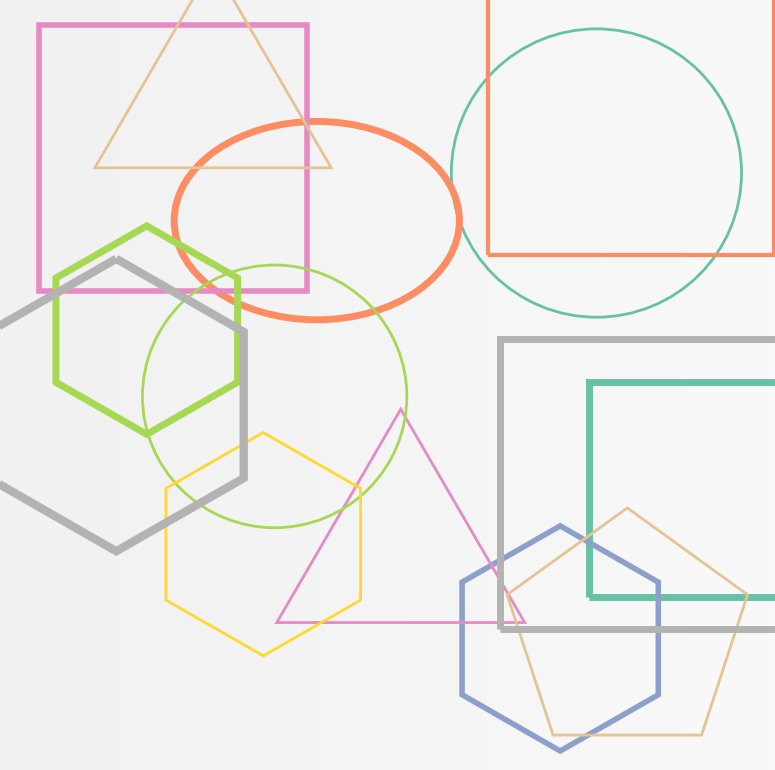[{"shape": "circle", "thickness": 1, "radius": 0.94, "center": [0.77, 0.775]}, {"shape": "square", "thickness": 2.5, "radius": 0.7, "center": [0.899, 0.364]}, {"shape": "oval", "thickness": 2.5, "radius": 0.92, "center": [0.409, 0.713]}, {"shape": "square", "thickness": 1.5, "radius": 0.92, "center": [0.814, 0.853]}, {"shape": "hexagon", "thickness": 2, "radius": 0.73, "center": [0.723, 0.171]}, {"shape": "square", "thickness": 2, "radius": 0.86, "center": [0.223, 0.794]}, {"shape": "triangle", "thickness": 1, "radius": 0.92, "center": [0.517, 0.284]}, {"shape": "circle", "thickness": 1, "radius": 0.85, "center": [0.354, 0.485]}, {"shape": "hexagon", "thickness": 2.5, "radius": 0.68, "center": [0.189, 0.571]}, {"shape": "hexagon", "thickness": 1, "radius": 0.72, "center": [0.34, 0.293]}, {"shape": "triangle", "thickness": 1, "radius": 0.88, "center": [0.275, 0.87]}, {"shape": "pentagon", "thickness": 1, "radius": 0.82, "center": [0.809, 0.177]}, {"shape": "hexagon", "thickness": 3, "radius": 0.95, "center": [0.15, 0.474]}, {"shape": "square", "thickness": 2.5, "radius": 0.94, "center": [0.833, 0.372]}]